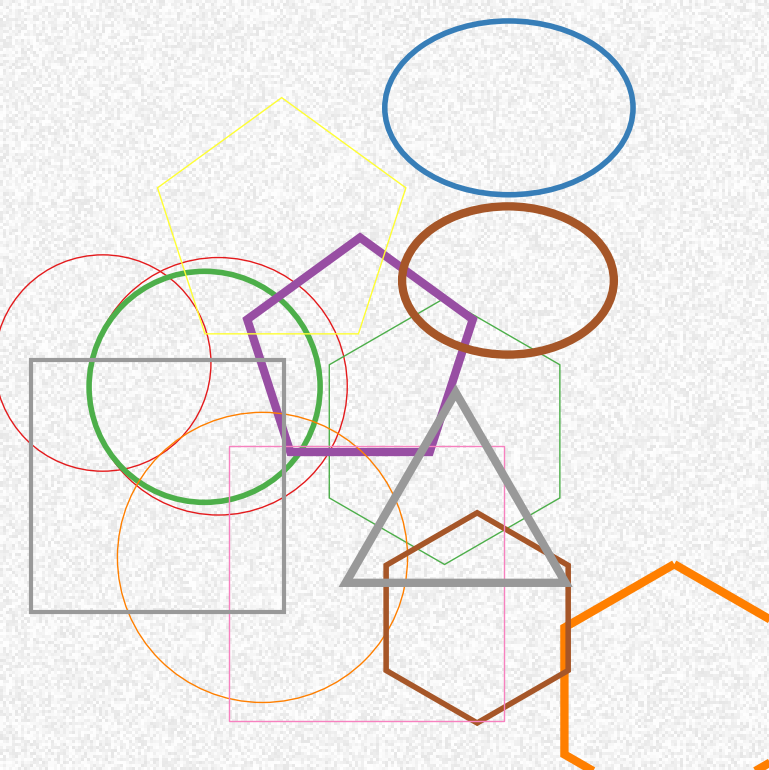[{"shape": "circle", "thickness": 0.5, "radius": 0.7, "center": [0.133, 0.529]}, {"shape": "circle", "thickness": 0.5, "radius": 0.84, "center": [0.284, 0.498]}, {"shape": "oval", "thickness": 2, "radius": 0.81, "center": [0.661, 0.86]}, {"shape": "hexagon", "thickness": 0.5, "radius": 0.86, "center": [0.577, 0.44]}, {"shape": "circle", "thickness": 2, "radius": 0.75, "center": [0.266, 0.498]}, {"shape": "pentagon", "thickness": 3, "radius": 0.77, "center": [0.468, 0.538]}, {"shape": "hexagon", "thickness": 3, "radius": 0.82, "center": [0.876, 0.103]}, {"shape": "circle", "thickness": 0.5, "radius": 0.94, "center": [0.341, 0.276]}, {"shape": "pentagon", "thickness": 0.5, "radius": 0.85, "center": [0.366, 0.704]}, {"shape": "oval", "thickness": 3, "radius": 0.69, "center": [0.66, 0.636]}, {"shape": "hexagon", "thickness": 2, "radius": 0.68, "center": [0.62, 0.198]}, {"shape": "square", "thickness": 0.5, "radius": 0.89, "center": [0.475, 0.243]}, {"shape": "triangle", "thickness": 3, "radius": 0.82, "center": [0.592, 0.326]}, {"shape": "square", "thickness": 1.5, "radius": 0.82, "center": [0.205, 0.369]}]